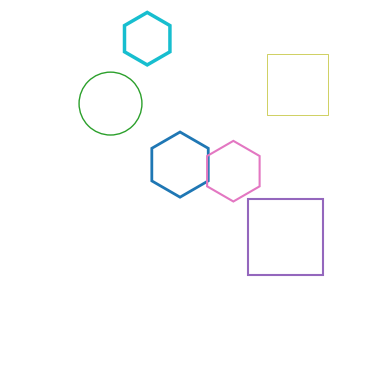[{"shape": "hexagon", "thickness": 2, "radius": 0.42, "center": [0.468, 0.572]}, {"shape": "circle", "thickness": 1, "radius": 0.41, "center": [0.287, 0.731]}, {"shape": "square", "thickness": 1.5, "radius": 0.49, "center": [0.741, 0.384]}, {"shape": "hexagon", "thickness": 1.5, "radius": 0.39, "center": [0.606, 0.555]}, {"shape": "square", "thickness": 0.5, "radius": 0.39, "center": [0.772, 0.78]}, {"shape": "hexagon", "thickness": 2.5, "radius": 0.34, "center": [0.382, 0.9]}]